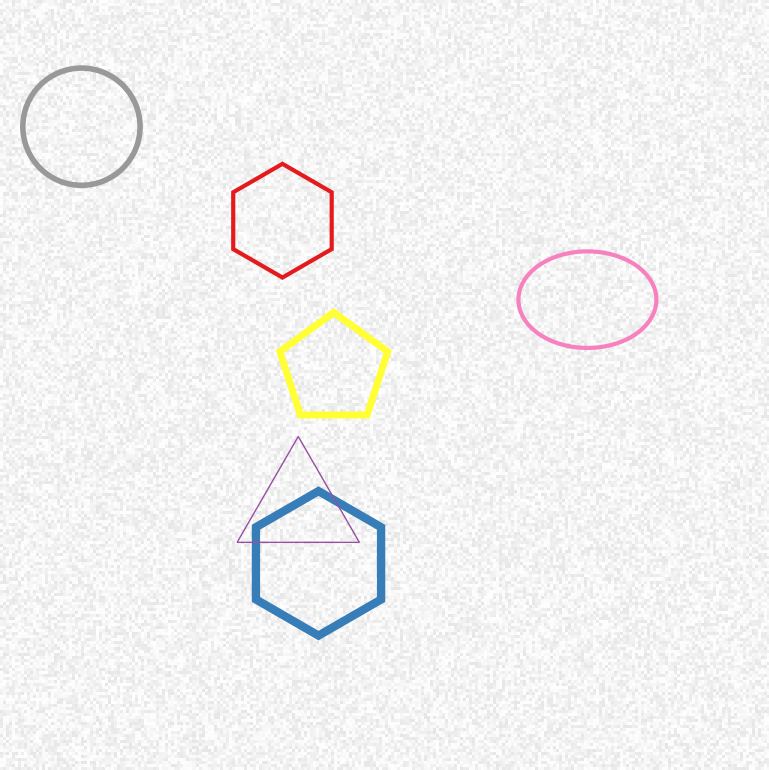[{"shape": "hexagon", "thickness": 1.5, "radius": 0.37, "center": [0.367, 0.713]}, {"shape": "hexagon", "thickness": 3, "radius": 0.47, "center": [0.414, 0.268]}, {"shape": "triangle", "thickness": 0.5, "radius": 0.46, "center": [0.387, 0.341]}, {"shape": "pentagon", "thickness": 2.5, "radius": 0.37, "center": [0.433, 0.521]}, {"shape": "oval", "thickness": 1.5, "radius": 0.45, "center": [0.763, 0.611]}, {"shape": "circle", "thickness": 2, "radius": 0.38, "center": [0.106, 0.835]}]